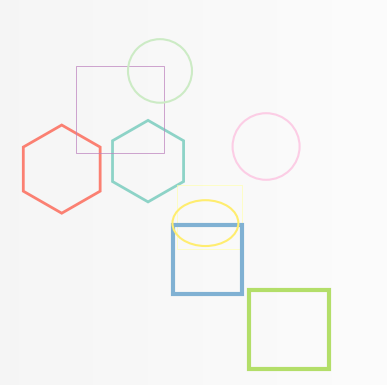[{"shape": "hexagon", "thickness": 2, "radius": 0.53, "center": [0.382, 0.581]}, {"shape": "square", "thickness": 0.5, "radius": 0.42, "center": [0.539, 0.436]}, {"shape": "hexagon", "thickness": 2, "radius": 0.57, "center": [0.159, 0.561]}, {"shape": "square", "thickness": 3, "radius": 0.45, "center": [0.536, 0.325]}, {"shape": "square", "thickness": 3, "radius": 0.52, "center": [0.746, 0.144]}, {"shape": "circle", "thickness": 1.5, "radius": 0.43, "center": [0.687, 0.619]}, {"shape": "square", "thickness": 0.5, "radius": 0.57, "center": [0.309, 0.716]}, {"shape": "circle", "thickness": 1.5, "radius": 0.41, "center": [0.413, 0.816]}, {"shape": "oval", "thickness": 1.5, "radius": 0.43, "center": [0.53, 0.42]}]